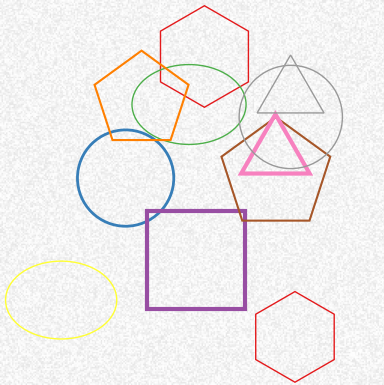[{"shape": "hexagon", "thickness": 1, "radius": 0.59, "center": [0.766, 0.125]}, {"shape": "hexagon", "thickness": 1, "radius": 0.66, "center": [0.531, 0.853]}, {"shape": "circle", "thickness": 2, "radius": 0.63, "center": [0.326, 0.537]}, {"shape": "oval", "thickness": 1, "radius": 0.74, "center": [0.491, 0.729]}, {"shape": "square", "thickness": 3, "radius": 0.64, "center": [0.509, 0.325]}, {"shape": "pentagon", "thickness": 1.5, "radius": 0.64, "center": [0.368, 0.74]}, {"shape": "oval", "thickness": 1, "radius": 0.72, "center": [0.159, 0.221]}, {"shape": "pentagon", "thickness": 1.5, "radius": 0.74, "center": [0.717, 0.547]}, {"shape": "triangle", "thickness": 3, "radius": 0.51, "center": [0.715, 0.601]}, {"shape": "circle", "thickness": 1, "radius": 0.67, "center": [0.755, 0.696]}, {"shape": "triangle", "thickness": 1, "radius": 0.5, "center": [0.755, 0.757]}]